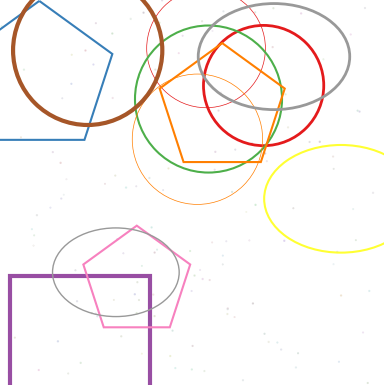[{"shape": "circle", "thickness": 2, "radius": 0.78, "center": [0.685, 0.778]}, {"shape": "circle", "thickness": 0.5, "radius": 0.77, "center": [0.535, 0.874]}, {"shape": "pentagon", "thickness": 1.5, "radius": 1.0, "center": [0.102, 0.798]}, {"shape": "circle", "thickness": 1.5, "radius": 0.95, "center": [0.542, 0.743]}, {"shape": "square", "thickness": 3, "radius": 0.91, "center": [0.207, 0.1]}, {"shape": "pentagon", "thickness": 1.5, "radius": 0.85, "center": [0.577, 0.717]}, {"shape": "circle", "thickness": 0.5, "radius": 0.85, "center": [0.513, 0.638]}, {"shape": "oval", "thickness": 1.5, "radius": 1.0, "center": [0.886, 0.484]}, {"shape": "circle", "thickness": 3, "radius": 0.97, "center": [0.228, 0.869]}, {"shape": "pentagon", "thickness": 1.5, "radius": 0.73, "center": [0.355, 0.268]}, {"shape": "oval", "thickness": 2, "radius": 0.98, "center": [0.712, 0.853]}, {"shape": "oval", "thickness": 1, "radius": 0.82, "center": [0.301, 0.293]}]